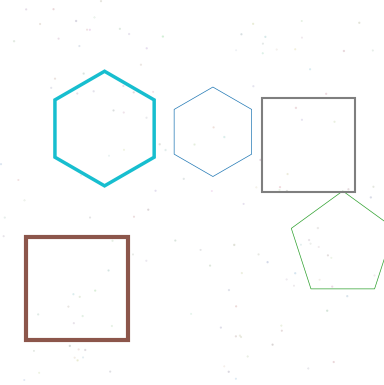[{"shape": "hexagon", "thickness": 0.5, "radius": 0.58, "center": [0.553, 0.658]}, {"shape": "pentagon", "thickness": 0.5, "radius": 0.7, "center": [0.89, 0.363]}, {"shape": "square", "thickness": 3, "radius": 0.66, "center": [0.2, 0.25]}, {"shape": "square", "thickness": 1.5, "radius": 0.61, "center": [0.801, 0.623]}, {"shape": "hexagon", "thickness": 2.5, "radius": 0.74, "center": [0.272, 0.666]}]